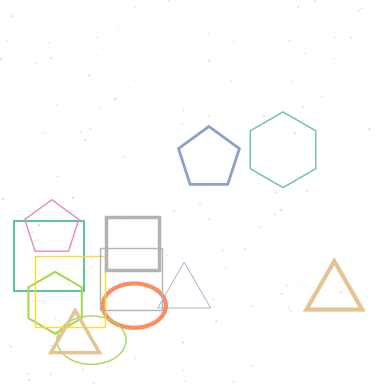[{"shape": "hexagon", "thickness": 1, "radius": 0.49, "center": [0.735, 0.611]}, {"shape": "square", "thickness": 1.5, "radius": 0.46, "center": [0.128, 0.335]}, {"shape": "oval", "thickness": 3, "radius": 0.41, "center": [0.349, 0.206]}, {"shape": "pentagon", "thickness": 2, "radius": 0.42, "center": [0.543, 0.588]}, {"shape": "triangle", "thickness": 0.5, "radius": 0.4, "center": [0.478, 0.24]}, {"shape": "pentagon", "thickness": 1, "radius": 0.37, "center": [0.135, 0.407]}, {"shape": "oval", "thickness": 1, "radius": 0.45, "center": [0.238, 0.116]}, {"shape": "hexagon", "thickness": 1.5, "radius": 0.4, "center": [0.143, 0.214]}, {"shape": "square", "thickness": 1, "radius": 0.46, "center": [0.182, 0.243]}, {"shape": "triangle", "thickness": 2.5, "radius": 0.36, "center": [0.195, 0.12]}, {"shape": "triangle", "thickness": 3, "radius": 0.42, "center": [0.868, 0.238]}, {"shape": "square", "thickness": 2.5, "radius": 0.35, "center": [0.345, 0.368]}, {"shape": "square", "thickness": 1, "radius": 0.41, "center": [0.34, 0.275]}]